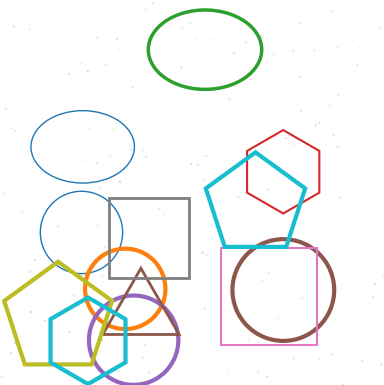[{"shape": "oval", "thickness": 1, "radius": 0.67, "center": [0.215, 0.619]}, {"shape": "circle", "thickness": 1, "radius": 0.53, "center": [0.212, 0.396]}, {"shape": "circle", "thickness": 3, "radius": 0.52, "center": [0.325, 0.25]}, {"shape": "oval", "thickness": 2.5, "radius": 0.74, "center": [0.533, 0.871]}, {"shape": "hexagon", "thickness": 1.5, "radius": 0.54, "center": [0.736, 0.554]}, {"shape": "circle", "thickness": 3, "radius": 0.58, "center": [0.347, 0.116]}, {"shape": "triangle", "thickness": 2, "radius": 0.57, "center": [0.366, 0.188]}, {"shape": "circle", "thickness": 3, "radius": 0.66, "center": [0.736, 0.247]}, {"shape": "square", "thickness": 1.5, "radius": 0.63, "center": [0.699, 0.23]}, {"shape": "square", "thickness": 2, "radius": 0.52, "center": [0.387, 0.382]}, {"shape": "pentagon", "thickness": 3, "radius": 0.74, "center": [0.151, 0.173]}, {"shape": "pentagon", "thickness": 3, "radius": 0.68, "center": [0.664, 0.469]}, {"shape": "hexagon", "thickness": 3, "radius": 0.56, "center": [0.229, 0.115]}]